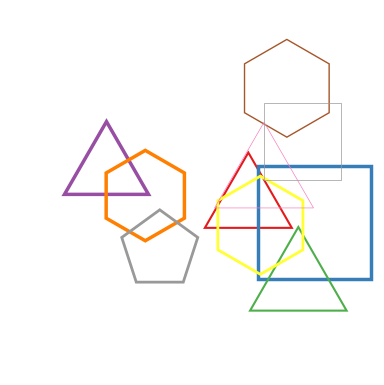[{"shape": "triangle", "thickness": 1.5, "radius": 0.65, "center": [0.645, 0.473]}, {"shape": "square", "thickness": 2.5, "radius": 0.73, "center": [0.818, 0.423]}, {"shape": "triangle", "thickness": 1.5, "radius": 0.72, "center": [0.775, 0.266]}, {"shape": "triangle", "thickness": 2.5, "radius": 0.63, "center": [0.277, 0.558]}, {"shape": "hexagon", "thickness": 2.5, "radius": 0.59, "center": [0.377, 0.492]}, {"shape": "hexagon", "thickness": 2, "radius": 0.64, "center": [0.676, 0.415]}, {"shape": "hexagon", "thickness": 1, "radius": 0.63, "center": [0.745, 0.771]}, {"shape": "triangle", "thickness": 0.5, "radius": 0.74, "center": [0.686, 0.534]}, {"shape": "square", "thickness": 0.5, "radius": 0.5, "center": [0.785, 0.632]}, {"shape": "pentagon", "thickness": 2, "radius": 0.52, "center": [0.415, 0.351]}]